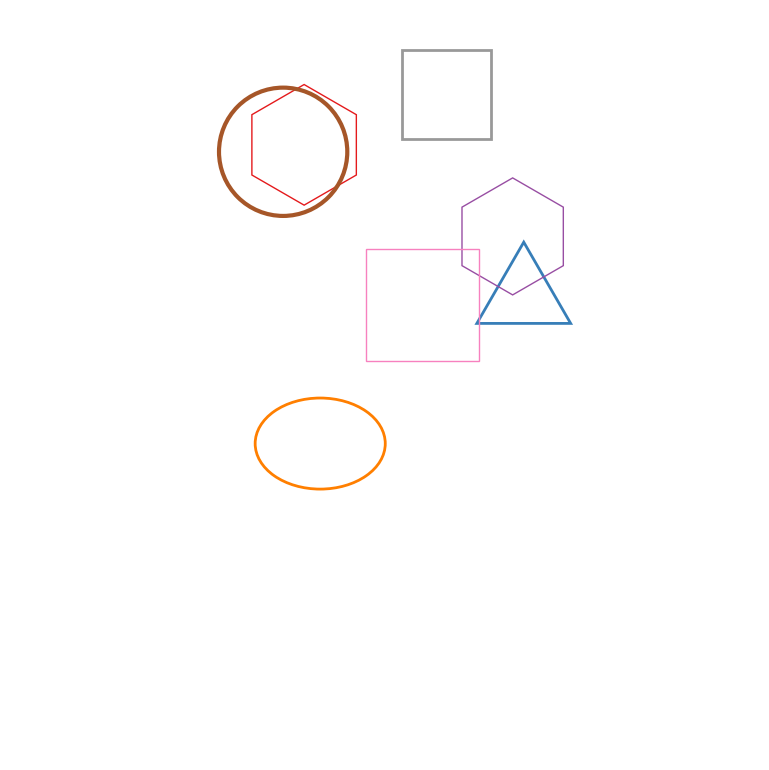[{"shape": "hexagon", "thickness": 0.5, "radius": 0.39, "center": [0.395, 0.812]}, {"shape": "triangle", "thickness": 1, "radius": 0.35, "center": [0.68, 0.615]}, {"shape": "hexagon", "thickness": 0.5, "radius": 0.38, "center": [0.666, 0.693]}, {"shape": "oval", "thickness": 1, "radius": 0.42, "center": [0.416, 0.424]}, {"shape": "circle", "thickness": 1.5, "radius": 0.42, "center": [0.368, 0.803]}, {"shape": "square", "thickness": 0.5, "radius": 0.37, "center": [0.549, 0.604]}, {"shape": "square", "thickness": 1, "radius": 0.29, "center": [0.58, 0.877]}]